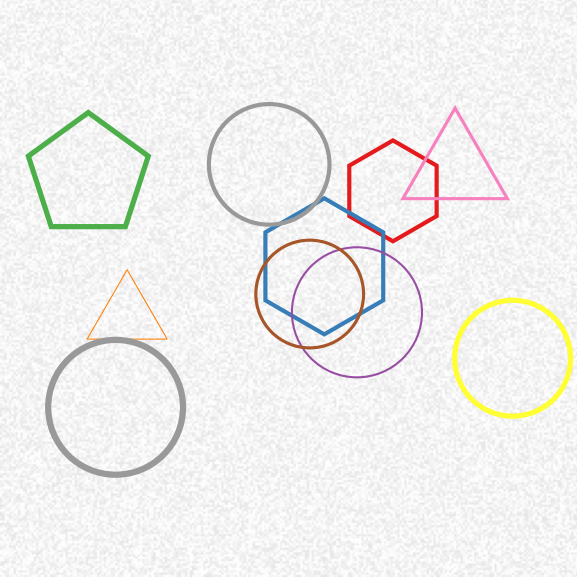[{"shape": "hexagon", "thickness": 2, "radius": 0.44, "center": [0.68, 0.669]}, {"shape": "hexagon", "thickness": 2, "radius": 0.59, "center": [0.562, 0.538]}, {"shape": "pentagon", "thickness": 2.5, "radius": 0.55, "center": [0.153, 0.695]}, {"shape": "circle", "thickness": 1, "radius": 0.56, "center": [0.618, 0.458]}, {"shape": "triangle", "thickness": 0.5, "radius": 0.4, "center": [0.22, 0.452]}, {"shape": "circle", "thickness": 2.5, "radius": 0.5, "center": [0.888, 0.379]}, {"shape": "circle", "thickness": 1.5, "radius": 0.47, "center": [0.536, 0.49]}, {"shape": "triangle", "thickness": 1.5, "radius": 0.52, "center": [0.788, 0.707]}, {"shape": "circle", "thickness": 2, "radius": 0.52, "center": [0.466, 0.714]}, {"shape": "circle", "thickness": 3, "radius": 0.58, "center": [0.2, 0.294]}]